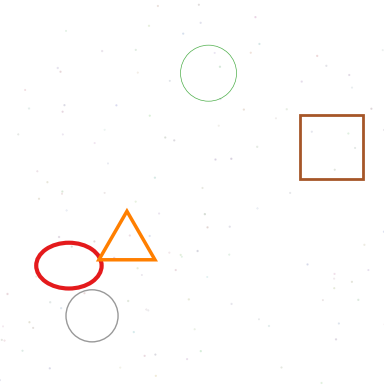[{"shape": "oval", "thickness": 3, "radius": 0.42, "center": [0.179, 0.31]}, {"shape": "circle", "thickness": 0.5, "radius": 0.36, "center": [0.542, 0.81]}, {"shape": "triangle", "thickness": 2.5, "radius": 0.42, "center": [0.33, 0.367]}, {"shape": "square", "thickness": 2, "radius": 0.41, "center": [0.861, 0.619]}, {"shape": "circle", "thickness": 1, "radius": 0.34, "center": [0.239, 0.18]}]